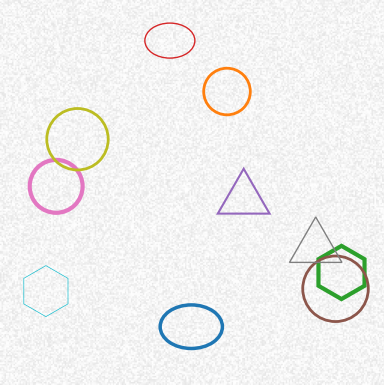[{"shape": "oval", "thickness": 2.5, "radius": 0.4, "center": [0.497, 0.151]}, {"shape": "circle", "thickness": 2, "radius": 0.3, "center": [0.59, 0.762]}, {"shape": "hexagon", "thickness": 3, "radius": 0.35, "center": [0.887, 0.292]}, {"shape": "oval", "thickness": 1, "radius": 0.32, "center": [0.441, 0.895]}, {"shape": "triangle", "thickness": 1.5, "radius": 0.39, "center": [0.633, 0.484]}, {"shape": "circle", "thickness": 2, "radius": 0.43, "center": [0.871, 0.25]}, {"shape": "circle", "thickness": 3, "radius": 0.34, "center": [0.146, 0.516]}, {"shape": "triangle", "thickness": 1, "radius": 0.39, "center": [0.82, 0.358]}, {"shape": "circle", "thickness": 2, "radius": 0.4, "center": [0.201, 0.638]}, {"shape": "hexagon", "thickness": 0.5, "radius": 0.33, "center": [0.119, 0.244]}]